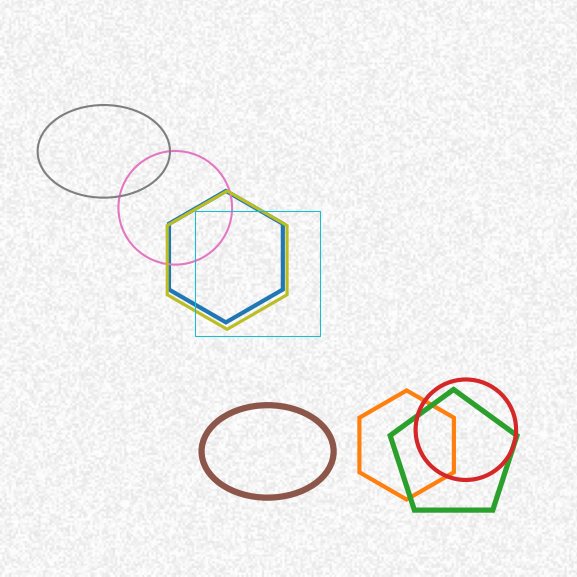[{"shape": "hexagon", "thickness": 2, "radius": 0.57, "center": [0.391, 0.555]}, {"shape": "hexagon", "thickness": 2, "radius": 0.47, "center": [0.704, 0.229]}, {"shape": "pentagon", "thickness": 2.5, "radius": 0.58, "center": [0.785, 0.209]}, {"shape": "circle", "thickness": 2, "radius": 0.43, "center": [0.807, 0.255]}, {"shape": "oval", "thickness": 3, "radius": 0.57, "center": [0.463, 0.217]}, {"shape": "circle", "thickness": 1, "radius": 0.49, "center": [0.303, 0.639]}, {"shape": "oval", "thickness": 1, "radius": 0.57, "center": [0.18, 0.737]}, {"shape": "hexagon", "thickness": 1.5, "radius": 0.6, "center": [0.393, 0.549]}, {"shape": "square", "thickness": 0.5, "radius": 0.54, "center": [0.446, 0.525]}]